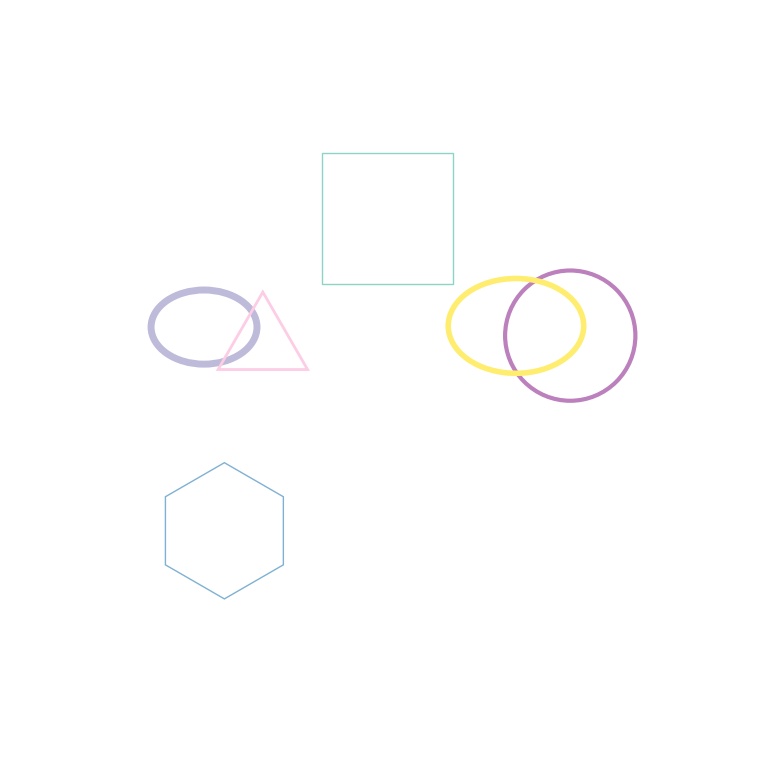[{"shape": "square", "thickness": 0.5, "radius": 0.43, "center": [0.503, 0.716]}, {"shape": "oval", "thickness": 2.5, "radius": 0.34, "center": [0.265, 0.575]}, {"shape": "hexagon", "thickness": 0.5, "radius": 0.44, "center": [0.291, 0.311]}, {"shape": "triangle", "thickness": 1, "radius": 0.34, "center": [0.341, 0.554]}, {"shape": "circle", "thickness": 1.5, "radius": 0.42, "center": [0.741, 0.564]}, {"shape": "oval", "thickness": 2, "radius": 0.44, "center": [0.67, 0.577]}]